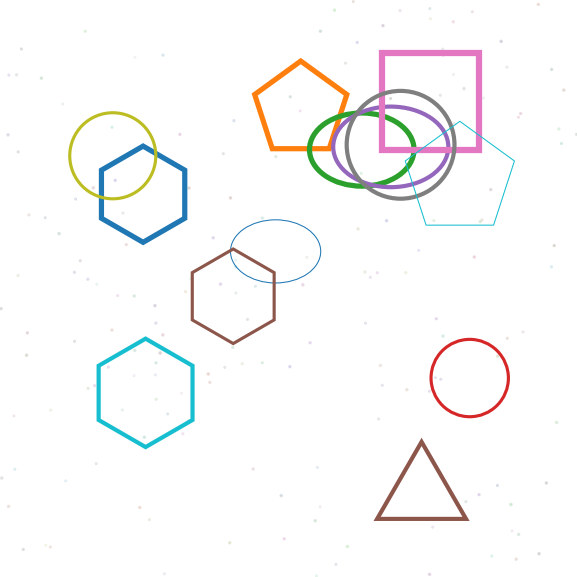[{"shape": "oval", "thickness": 0.5, "radius": 0.39, "center": [0.477, 0.564]}, {"shape": "hexagon", "thickness": 2.5, "radius": 0.42, "center": [0.248, 0.663]}, {"shape": "pentagon", "thickness": 2.5, "radius": 0.42, "center": [0.521, 0.81]}, {"shape": "oval", "thickness": 2.5, "radius": 0.45, "center": [0.626, 0.74]}, {"shape": "circle", "thickness": 1.5, "radius": 0.33, "center": [0.813, 0.345]}, {"shape": "oval", "thickness": 2, "radius": 0.5, "center": [0.677, 0.745]}, {"shape": "triangle", "thickness": 2, "radius": 0.44, "center": [0.73, 0.145]}, {"shape": "hexagon", "thickness": 1.5, "radius": 0.41, "center": [0.404, 0.486]}, {"shape": "square", "thickness": 3, "radius": 0.42, "center": [0.746, 0.824]}, {"shape": "circle", "thickness": 2, "radius": 0.47, "center": [0.694, 0.748]}, {"shape": "circle", "thickness": 1.5, "radius": 0.37, "center": [0.195, 0.729]}, {"shape": "pentagon", "thickness": 0.5, "radius": 0.5, "center": [0.796, 0.69]}, {"shape": "hexagon", "thickness": 2, "radius": 0.47, "center": [0.252, 0.319]}]